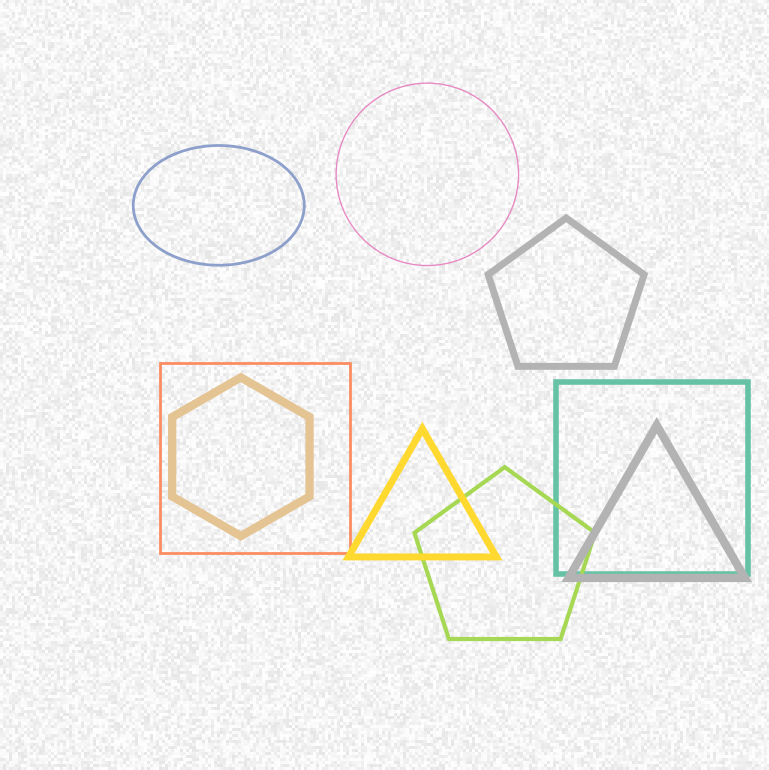[{"shape": "square", "thickness": 2, "radius": 0.62, "center": [0.847, 0.379]}, {"shape": "square", "thickness": 1, "radius": 0.62, "center": [0.331, 0.405]}, {"shape": "oval", "thickness": 1, "radius": 0.56, "center": [0.284, 0.733]}, {"shape": "circle", "thickness": 0.5, "radius": 0.59, "center": [0.555, 0.774]}, {"shape": "pentagon", "thickness": 1.5, "radius": 0.62, "center": [0.656, 0.27]}, {"shape": "triangle", "thickness": 2.5, "radius": 0.55, "center": [0.549, 0.332]}, {"shape": "hexagon", "thickness": 3, "radius": 0.52, "center": [0.313, 0.407]}, {"shape": "pentagon", "thickness": 2.5, "radius": 0.53, "center": [0.735, 0.61]}, {"shape": "triangle", "thickness": 3, "radius": 0.66, "center": [0.853, 0.316]}]